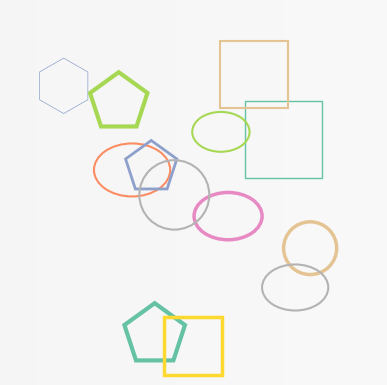[{"shape": "square", "thickness": 1, "radius": 0.5, "center": [0.732, 0.638]}, {"shape": "pentagon", "thickness": 3, "radius": 0.41, "center": [0.399, 0.13]}, {"shape": "oval", "thickness": 1.5, "radius": 0.49, "center": [0.341, 0.559]}, {"shape": "hexagon", "thickness": 0.5, "radius": 0.36, "center": [0.164, 0.777]}, {"shape": "pentagon", "thickness": 2, "radius": 0.35, "center": [0.39, 0.566]}, {"shape": "oval", "thickness": 2.5, "radius": 0.44, "center": [0.589, 0.439]}, {"shape": "oval", "thickness": 1.5, "radius": 0.37, "center": [0.57, 0.658]}, {"shape": "pentagon", "thickness": 3, "radius": 0.39, "center": [0.306, 0.735]}, {"shape": "square", "thickness": 2.5, "radius": 0.37, "center": [0.499, 0.101]}, {"shape": "circle", "thickness": 2.5, "radius": 0.34, "center": [0.8, 0.355]}, {"shape": "square", "thickness": 1.5, "radius": 0.44, "center": [0.655, 0.807]}, {"shape": "oval", "thickness": 1.5, "radius": 0.43, "center": [0.762, 0.253]}, {"shape": "circle", "thickness": 1.5, "radius": 0.45, "center": [0.45, 0.494]}]